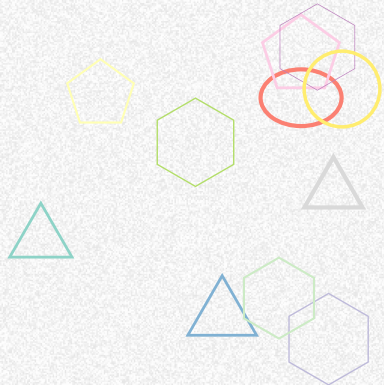[{"shape": "triangle", "thickness": 2, "radius": 0.47, "center": [0.106, 0.379]}, {"shape": "pentagon", "thickness": 1.5, "radius": 0.45, "center": [0.261, 0.755]}, {"shape": "hexagon", "thickness": 1, "radius": 0.59, "center": [0.854, 0.119]}, {"shape": "oval", "thickness": 3, "radius": 0.53, "center": [0.782, 0.746]}, {"shape": "triangle", "thickness": 2, "radius": 0.52, "center": [0.577, 0.181]}, {"shape": "hexagon", "thickness": 1, "radius": 0.57, "center": [0.508, 0.63]}, {"shape": "pentagon", "thickness": 2, "radius": 0.53, "center": [0.782, 0.857]}, {"shape": "triangle", "thickness": 3, "radius": 0.44, "center": [0.866, 0.505]}, {"shape": "hexagon", "thickness": 0.5, "radius": 0.56, "center": [0.824, 0.878]}, {"shape": "hexagon", "thickness": 1.5, "radius": 0.53, "center": [0.725, 0.226]}, {"shape": "circle", "thickness": 2.5, "radius": 0.49, "center": [0.888, 0.769]}]